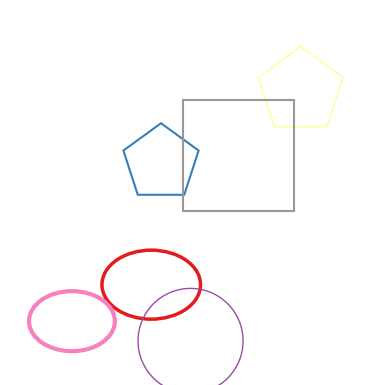[{"shape": "oval", "thickness": 2.5, "radius": 0.64, "center": [0.393, 0.261]}, {"shape": "pentagon", "thickness": 1.5, "radius": 0.51, "center": [0.418, 0.577]}, {"shape": "circle", "thickness": 1, "radius": 0.68, "center": [0.495, 0.114]}, {"shape": "pentagon", "thickness": 0.5, "radius": 0.58, "center": [0.781, 0.764]}, {"shape": "oval", "thickness": 3, "radius": 0.56, "center": [0.187, 0.166]}, {"shape": "square", "thickness": 1.5, "radius": 0.72, "center": [0.62, 0.596]}]